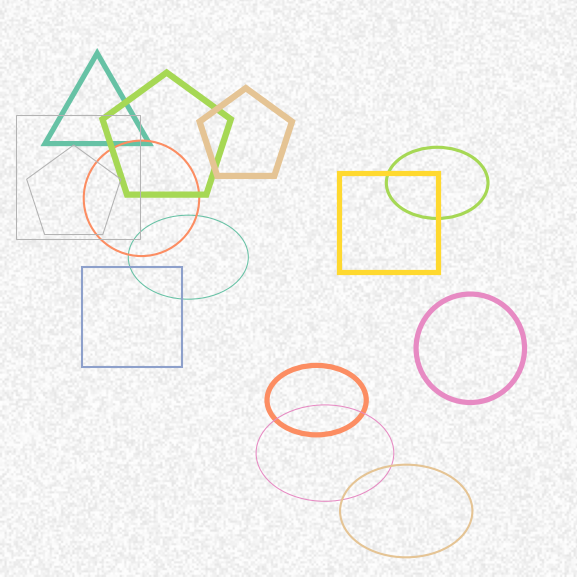[{"shape": "triangle", "thickness": 2.5, "radius": 0.52, "center": [0.168, 0.803]}, {"shape": "oval", "thickness": 0.5, "radius": 0.52, "center": [0.326, 0.554]}, {"shape": "oval", "thickness": 2.5, "radius": 0.43, "center": [0.548, 0.306]}, {"shape": "circle", "thickness": 1, "radius": 0.5, "center": [0.245, 0.656]}, {"shape": "square", "thickness": 1, "radius": 0.43, "center": [0.229, 0.451]}, {"shape": "circle", "thickness": 2.5, "radius": 0.47, "center": [0.814, 0.396]}, {"shape": "oval", "thickness": 0.5, "radius": 0.6, "center": [0.563, 0.215]}, {"shape": "oval", "thickness": 1.5, "radius": 0.44, "center": [0.757, 0.682]}, {"shape": "pentagon", "thickness": 3, "radius": 0.58, "center": [0.289, 0.757]}, {"shape": "square", "thickness": 2.5, "radius": 0.43, "center": [0.673, 0.613]}, {"shape": "oval", "thickness": 1, "radius": 0.57, "center": [0.703, 0.114]}, {"shape": "pentagon", "thickness": 3, "radius": 0.42, "center": [0.426, 0.763]}, {"shape": "pentagon", "thickness": 0.5, "radius": 0.43, "center": [0.128, 0.662]}, {"shape": "square", "thickness": 0.5, "radius": 0.54, "center": [0.135, 0.693]}]